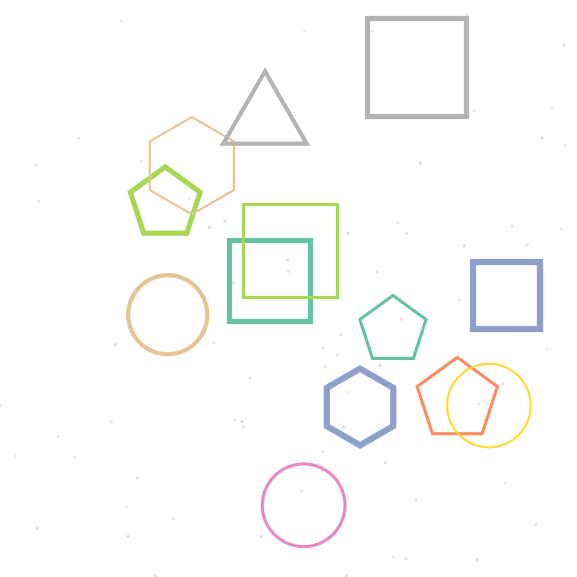[{"shape": "square", "thickness": 2.5, "radius": 0.35, "center": [0.466, 0.514]}, {"shape": "pentagon", "thickness": 1.5, "radius": 0.3, "center": [0.68, 0.427]}, {"shape": "pentagon", "thickness": 1.5, "radius": 0.37, "center": [0.792, 0.307]}, {"shape": "hexagon", "thickness": 3, "radius": 0.33, "center": [0.623, 0.294]}, {"shape": "square", "thickness": 3, "radius": 0.29, "center": [0.877, 0.487]}, {"shape": "circle", "thickness": 1.5, "radius": 0.36, "center": [0.526, 0.124]}, {"shape": "square", "thickness": 1.5, "radius": 0.41, "center": [0.503, 0.565]}, {"shape": "pentagon", "thickness": 2.5, "radius": 0.32, "center": [0.286, 0.647]}, {"shape": "circle", "thickness": 1, "radius": 0.36, "center": [0.847, 0.297]}, {"shape": "circle", "thickness": 2, "radius": 0.34, "center": [0.29, 0.454]}, {"shape": "hexagon", "thickness": 1, "radius": 0.42, "center": [0.332, 0.712]}, {"shape": "square", "thickness": 2.5, "radius": 0.43, "center": [0.721, 0.883]}, {"shape": "triangle", "thickness": 2, "radius": 0.42, "center": [0.459, 0.792]}]